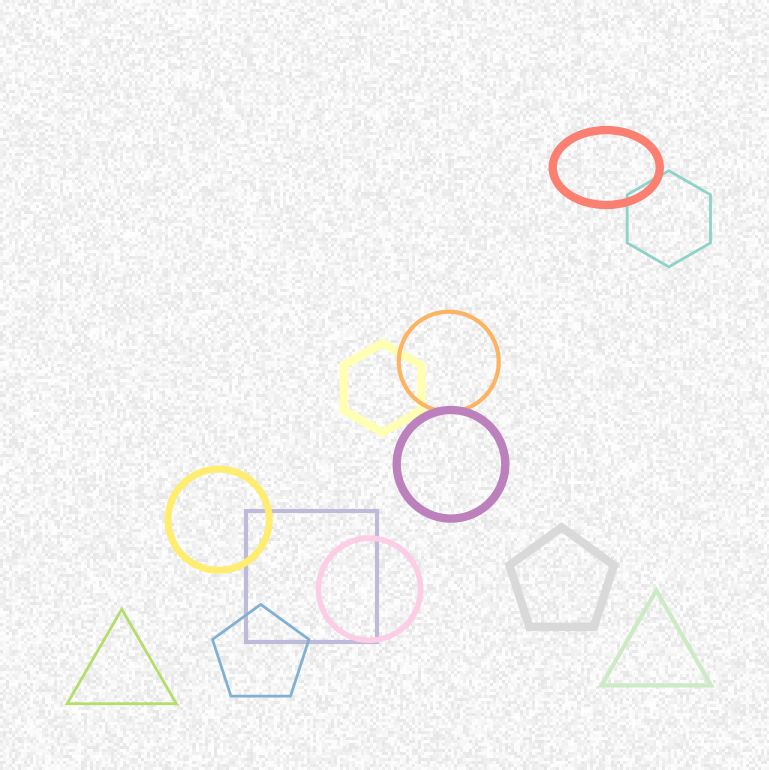[{"shape": "hexagon", "thickness": 1, "radius": 0.31, "center": [0.869, 0.716]}, {"shape": "hexagon", "thickness": 3, "radius": 0.29, "center": [0.497, 0.496]}, {"shape": "square", "thickness": 1.5, "radius": 0.43, "center": [0.405, 0.252]}, {"shape": "oval", "thickness": 3, "radius": 0.35, "center": [0.787, 0.782]}, {"shape": "pentagon", "thickness": 1, "radius": 0.33, "center": [0.339, 0.149]}, {"shape": "circle", "thickness": 1.5, "radius": 0.32, "center": [0.583, 0.53]}, {"shape": "triangle", "thickness": 1, "radius": 0.41, "center": [0.158, 0.127]}, {"shape": "circle", "thickness": 2, "radius": 0.33, "center": [0.48, 0.235]}, {"shape": "pentagon", "thickness": 3, "radius": 0.36, "center": [0.729, 0.244]}, {"shape": "circle", "thickness": 3, "radius": 0.35, "center": [0.586, 0.397]}, {"shape": "triangle", "thickness": 1.5, "radius": 0.41, "center": [0.852, 0.151]}, {"shape": "circle", "thickness": 2.5, "radius": 0.33, "center": [0.284, 0.325]}]